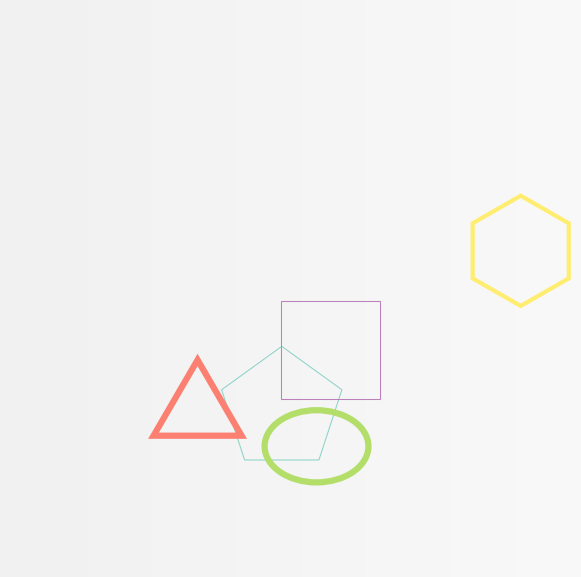[{"shape": "pentagon", "thickness": 0.5, "radius": 0.54, "center": [0.485, 0.291]}, {"shape": "triangle", "thickness": 3, "radius": 0.44, "center": [0.34, 0.288]}, {"shape": "oval", "thickness": 3, "radius": 0.45, "center": [0.545, 0.226]}, {"shape": "square", "thickness": 0.5, "radius": 0.43, "center": [0.568, 0.393]}, {"shape": "hexagon", "thickness": 2, "radius": 0.48, "center": [0.896, 0.565]}]